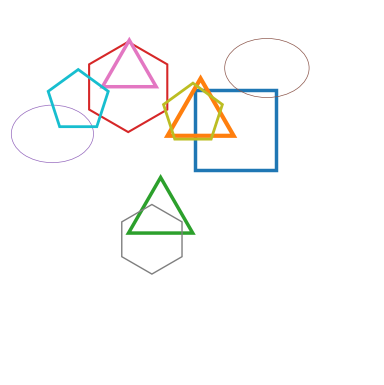[{"shape": "square", "thickness": 2.5, "radius": 0.52, "center": [0.612, 0.662]}, {"shape": "triangle", "thickness": 3, "radius": 0.5, "center": [0.521, 0.697]}, {"shape": "triangle", "thickness": 2.5, "radius": 0.48, "center": [0.417, 0.443]}, {"shape": "hexagon", "thickness": 1.5, "radius": 0.59, "center": [0.333, 0.774]}, {"shape": "oval", "thickness": 0.5, "radius": 0.53, "center": [0.136, 0.652]}, {"shape": "oval", "thickness": 0.5, "radius": 0.55, "center": [0.693, 0.823]}, {"shape": "triangle", "thickness": 2.5, "radius": 0.4, "center": [0.336, 0.815]}, {"shape": "hexagon", "thickness": 1, "radius": 0.45, "center": [0.395, 0.378]}, {"shape": "pentagon", "thickness": 2, "radius": 0.4, "center": [0.501, 0.704]}, {"shape": "pentagon", "thickness": 2, "radius": 0.41, "center": [0.203, 0.737]}]